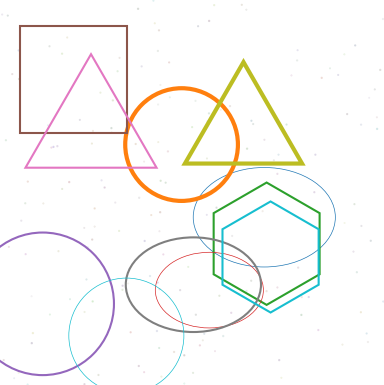[{"shape": "oval", "thickness": 0.5, "radius": 0.92, "center": [0.686, 0.436]}, {"shape": "circle", "thickness": 3, "radius": 0.73, "center": [0.472, 0.624]}, {"shape": "hexagon", "thickness": 1.5, "radius": 0.79, "center": [0.693, 0.367]}, {"shape": "oval", "thickness": 0.5, "radius": 0.7, "center": [0.544, 0.246]}, {"shape": "circle", "thickness": 1.5, "radius": 0.93, "center": [0.111, 0.211]}, {"shape": "square", "thickness": 1.5, "radius": 0.7, "center": [0.192, 0.793]}, {"shape": "triangle", "thickness": 1.5, "radius": 0.98, "center": [0.236, 0.663]}, {"shape": "oval", "thickness": 1.5, "radius": 0.88, "center": [0.502, 0.261]}, {"shape": "triangle", "thickness": 3, "radius": 0.88, "center": [0.632, 0.663]}, {"shape": "hexagon", "thickness": 1.5, "radius": 0.72, "center": [0.703, 0.332]}, {"shape": "circle", "thickness": 0.5, "radius": 0.75, "center": [0.328, 0.128]}]